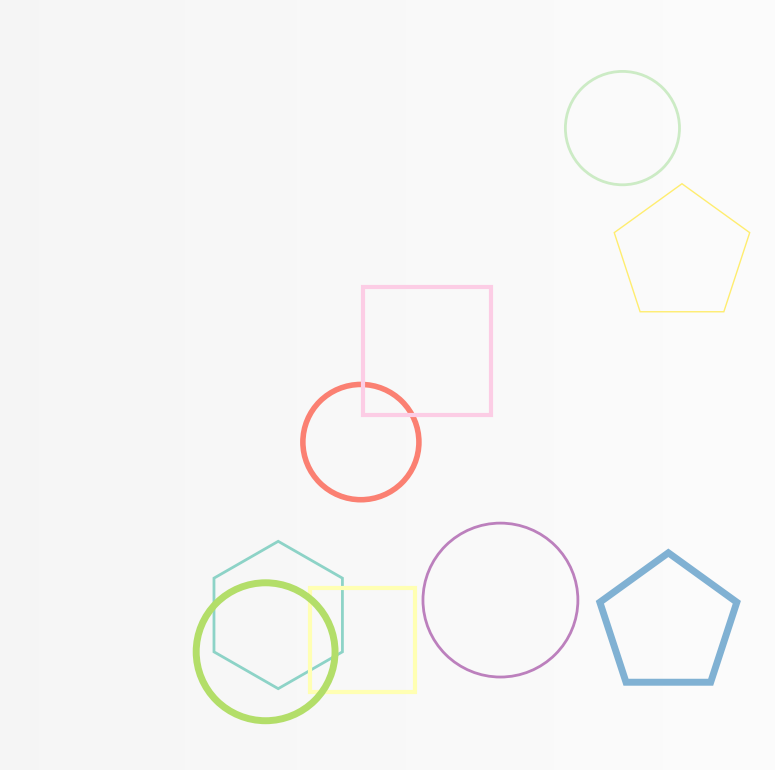[{"shape": "hexagon", "thickness": 1, "radius": 0.48, "center": [0.359, 0.201]}, {"shape": "square", "thickness": 1.5, "radius": 0.34, "center": [0.468, 0.169]}, {"shape": "circle", "thickness": 2, "radius": 0.37, "center": [0.466, 0.426]}, {"shape": "pentagon", "thickness": 2.5, "radius": 0.46, "center": [0.862, 0.189]}, {"shape": "circle", "thickness": 2.5, "radius": 0.45, "center": [0.343, 0.154]}, {"shape": "square", "thickness": 1.5, "radius": 0.41, "center": [0.551, 0.544]}, {"shape": "circle", "thickness": 1, "radius": 0.5, "center": [0.646, 0.221]}, {"shape": "circle", "thickness": 1, "radius": 0.37, "center": [0.803, 0.834]}, {"shape": "pentagon", "thickness": 0.5, "radius": 0.46, "center": [0.88, 0.669]}]